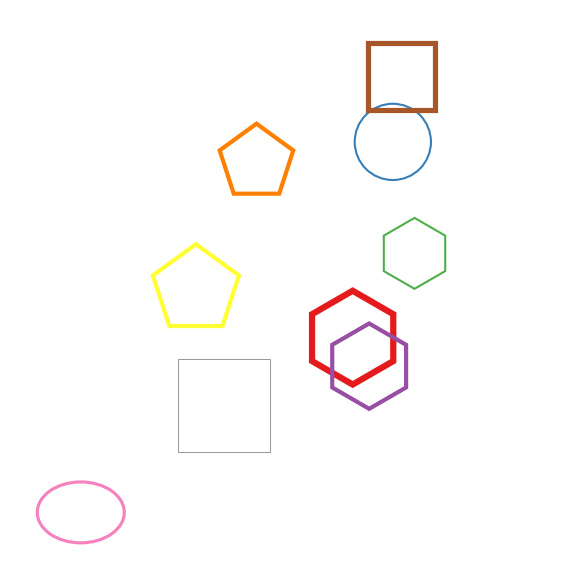[{"shape": "hexagon", "thickness": 3, "radius": 0.41, "center": [0.611, 0.414]}, {"shape": "circle", "thickness": 1, "radius": 0.33, "center": [0.68, 0.753]}, {"shape": "hexagon", "thickness": 1, "radius": 0.31, "center": [0.718, 0.56]}, {"shape": "hexagon", "thickness": 2, "radius": 0.37, "center": [0.639, 0.365]}, {"shape": "pentagon", "thickness": 2, "radius": 0.34, "center": [0.444, 0.718]}, {"shape": "pentagon", "thickness": 2, "radius": 0.39, "center": [0.339, 0.498]}, {"shape": "square", "thickness": 2.5, "radius": 0.29, "center": [0.695, 0.866]}, {"shape": "oval", "thickness": 1.5, "radius": 0.38, "center": [0.14, 0.112]}, {"shape": "square", "thickness": 0.5, "radius": 0.4, "center": [0.388, 0.297]}]